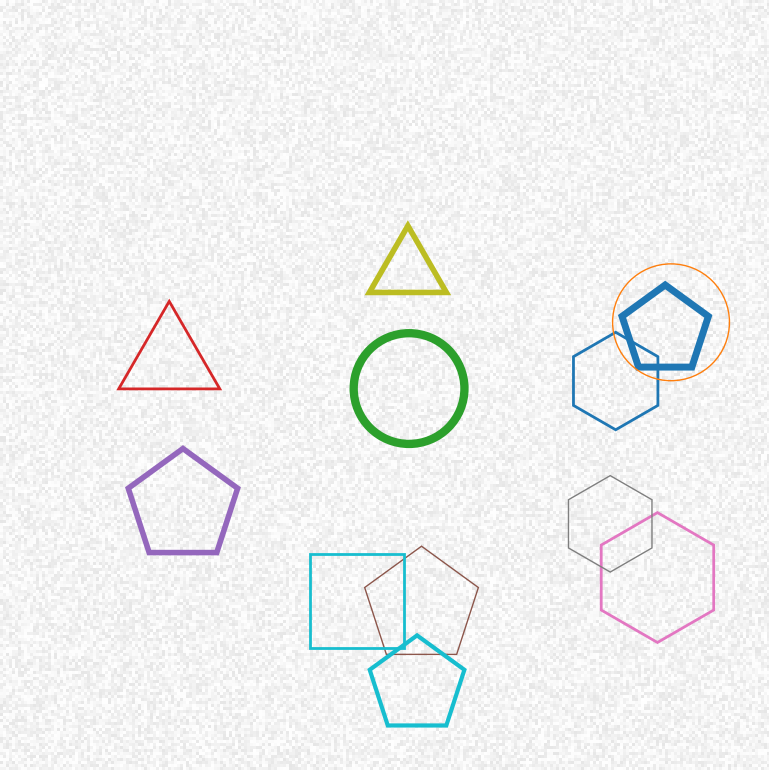[{"shape": "pentagon", "thickness": 2.5, "radius": 0.29, "center": [0.864, 0.571]}, {"shape": "hexagon", "thickness": 1, "radius": 0.32, "center": [0.8, 0.505]}, {"shape": "circle", "thickness": 0.5, "radius": 0.38, "center": [0.871, 0.581]}, {"shape": "circle", "thickness": 3, "radius": 0.36, "center": [0.531, 0.495]}, {"shape": "triangle", "thickness": 1, "radius": 0.38, "center": [0.22, 0.533]}, {"shape": "pentagon", "thickness": 2, "radius": 0.37, "center": [0.238, 0.343]}, {"shape": "pentagon", "thickness": 0.5, "radius": 0.39, "center": [0.547, 0.213]}, {"shape": "hexagon", "thickness": 1, "radius": 0.42, "center": [0.854, 0.25]}, {"shape": "hexagon", "thickness": 0.5, "radius": 0.31, "center": [0.793, 0.32]}, {"shape": "triangle", "thickness": 2, "radius": 0.29, "center": [0.53, 0.649]}, {"shape": "square", "thickness": 1, "radius": 0.31, "center": [0.464, 0.22]}, {"shape": "pentagon", "thickness": 1.5, "radius": 0.32, "center": [0.542, 0.11]}]